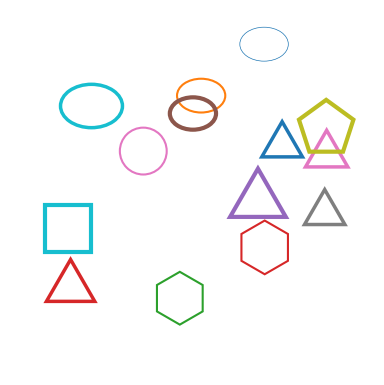[{"shape": "oval", "thickness": 0.5, "radius": 0.31, "center": [0.686, 0.885]}, {"shape": "triangle", "thickness": 2.5, "radius": 0.3, "center": [0.733, 0.623]}, {"shape": "oval", "thickness": 1.5, "radius": 0.31, "center": [0.522, 0.752]}, {"shape": "hexagon", "thickness": 1.5, "radius": 0.34, "center": [0.467, 0.225]}, {"shape": "hexagon", "thickness": 1.5, "radius": 0.35, "center": [0.688, 0.357]}, {"shape": "triangle", "thickness": 2.5, "radius": 0.36, "center": [0.183, 0.253]}, {"shape": "triangle", "thickness": 3, "radius": 0.42, "center": [0.67, 0.478]}, {"shape": "oval", "thickness": 3, "radius": 0.3, "center": [0.501, 0.705]}, {"shape": "circle", "thickness": 1.5, "radius": 0.3, "center": [0.372, 0.608]}, {"shape": "triangle", "thickness": 2.5, "radius": 0.32, "center": [0.848, 0.598]}, {"shape": "triangle", "thickness": 2.5, "radius": 0.3, "center": [0.843, 0.447]}, {"shape": "pentagon", "thickness": 3, "radius": 0.37, "center": [0.847, 0.666]}, {"shape": "square", "thickness": 3, "radius": 0.3, "center": [0.177, 0.406]}, {"shape": "oval", "thickness": 2.5, "radius": 0.4, "center": [0.238, 0.725]}]